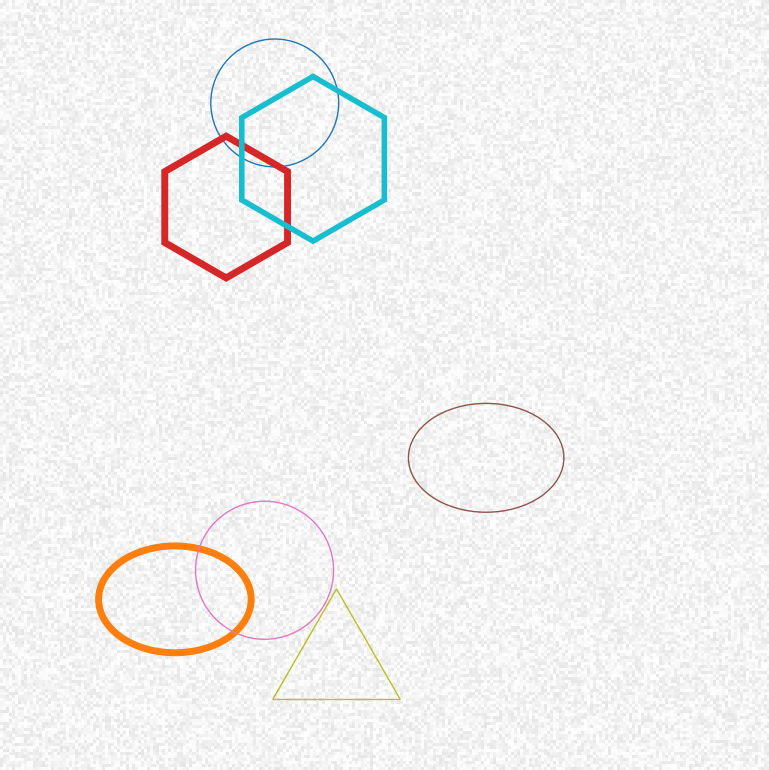[{"shape": "circle", "thickness": 0.5, "radius": 0.42, "center": [0.357, 0.866]}, {"shape": "oval", "thickness": 2.5, "radius": 0.5, "center": [0.227, 0.222]}, {"shape": "hexagon", "thickness": 2.5, "radius": 0.46, "center": [0.294, 0.731]}, {"shape": "oval", "thickness": 0.5, "radius": 0.5, "center": [0.631, 0.405]}, {"shape": "circle", "thickness": 0.5, "radius": 0.45, "center": [0.344, 0.259]}, {"shape": "triangle", "thickness": 0.5, "radius": 0.48, "center": [0.437, 0.139]}, {"shape": "hexagon", "thickness": 2, "radius": 0.53, "center": [0.407, 0.794]}]